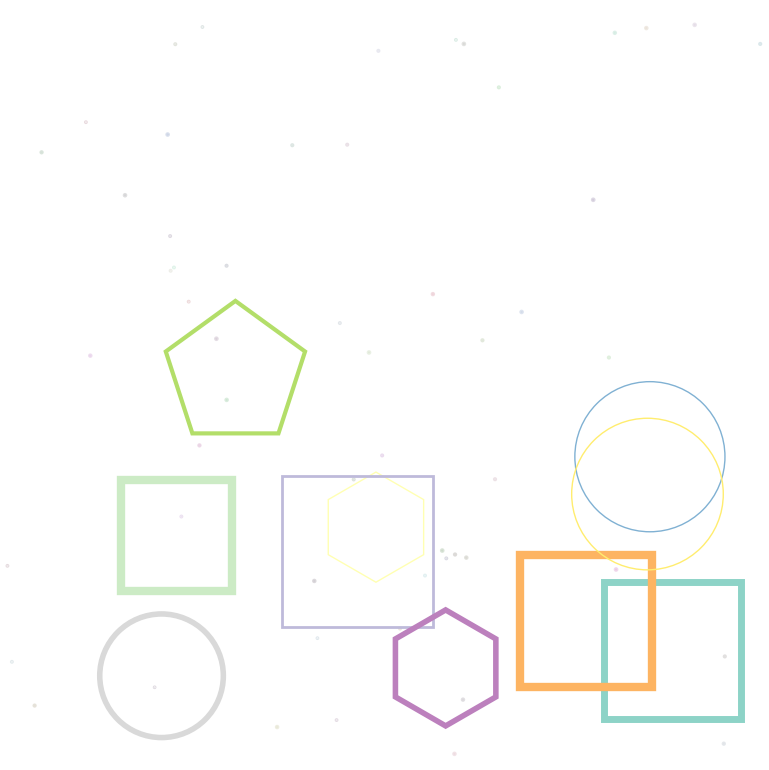[{"shape": "square", "thickness": 2.5, "radius": 0.44, "center": [0.874, 0.155]}, {"shape": "hexagon", "thickness": 0.5, "radius": 0.36, "center": [0.488, 0.315]}, {"shape": "square", "thickness": 1, "radius": 0.49, "center": [0.464, 0.284]}, {"shape": "circle", "thickness": 0.5, "radius": 0.49, "center": [0.844, 0.407]}, {"shape": "square", "thickness": 3, "radius": 0.43, "center": [0.761, 0.194]}, {"shape": "pentagon", "thickness": 1.5, "radius": 0.48, "center": [0.306, 0.514]}, {"shape": "circle", "thickness": 2, "radius": 0.4, "center": [0.21, 0.122]}, {"shape": "hexagon", "thickness": 2, "radius": 0.38, "center": [0.579, 0.133]}, {"shape": "square", "thickness": 3, "radius": 0.36, "center": [0.229, 0.304]}, {"shape": "circle", "thickness": 0.5, "radius": 0.49, "center": [0.841, 0.358]}]